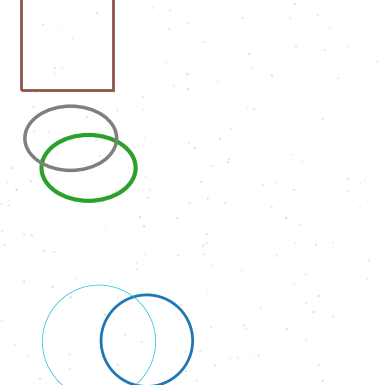[{"shape": "circle", "thickness": 2, "radius": 0.59, "center": [0.381, 0.115]}, {"shape": "oval", "thickness": 3, "radius": 0.61, "center": [0.23, 0.564]}, {"shape": "square", "thickness": 2, "radius": 0.6, "center": [0.173, 0.887]}, {"shape": "oval", "thickness": 2.5, "radius": 0.6, "center": [0.184, 0.641]}, {"shape": "circle", "thickness": 0.5, "radius": 0.74, "center": [0.257, 0.112]}]